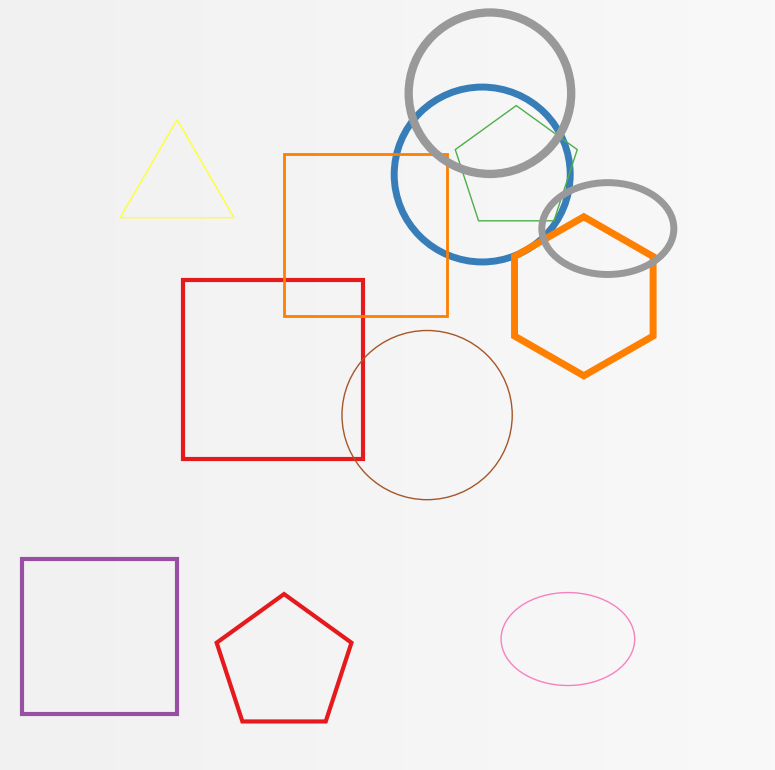[{"shape": "square", "thickness": 1.5, "radius": 0.58, "center": [0.352, 0.52]}, {"shape": "pentagon", "thickness": 1.5, "radius": 0.46, "center": [0.367, 0.137]}, {"shape": "circle", "thickness": 2.5, "radius": 0.57, "center": [0.622, 0.773]}, {"shape": "pentagon", "thickness": 0.5, "radius": 0.41, "center": [0.666, 0.78]}, {"shape": "square", "thickness": 1.5, "radius": 0.5, "center": [0.129, 0.173]}, {"shape": "square", "thickness": 1, "radius": 0.53, "center": [0.471, 0.694]}, {"shape": "hexagon", "thickness": 2.5, "radius": 0.52, "center": [0.753, 0.615]}, {"shape": "triangle", "thickness": 0.5, "radius": 0.42, "center": [0.229, 0.76]}, {"shape": "circle", "thickness": 0.5, "radius": 0.55, "center": [0.551, 0.461]}, {"shape": "oval", "thickness": 0.5, "radius": 0.43, "center": [0.733, 0.17]}, {"shape": "oval", "thickness": 2.5, "radius": 0.43, "center": [0.784, 0.703]}, {"shape": "circle", "thickness": 3, "radius": 0.52, "center": [0.632, 0.879]}]